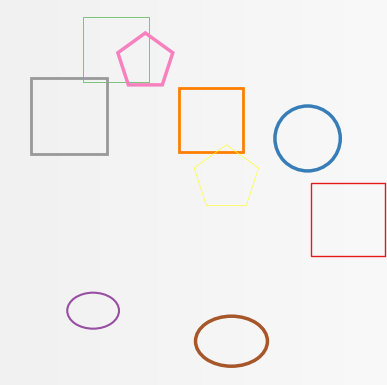[{"shape": "square", "thickness": 1, "radius": 0.47, "center": [0.898, 0.429]}, {"shape": "circle", "thickness": 2.5, "radius": 0.42, "center": [0.794, 0.64]}, {"shape": "square", "thickness": 0.5, "radius": 0.43, "center": [0.3, 0.871]}, {"shape": "oval", "thickness": 1.5, "radius": 0.33, "center": [0.24, 0.193]}, {"shape": "square", "thickness": 2, "radius": 0.41, "center": [0.544, 0.688]}, {"shape": "pentagon", "thickness": 0.5, "radius": 0.44, "center": [0.584, 0.537]}, {"shape": "oval", "thickness": 2.5, "radius": 0.46, "center": [0.597, 0.114]}, {"shape": "pentagon", "thickness": 2.5, "radius": 0.37, "center": [0.375, 0.84]}, {"shape": "square", "thickness": 2, "radius": 0.49, "center": [0.178, 0.698]}]